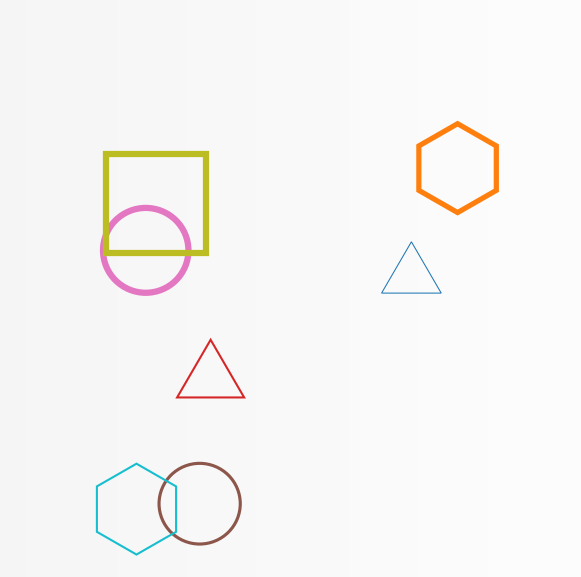[{"shape": "triangle", "thickness": 0.5, "radius": 0.3, "center": [0.708, 0.521]}, {"shape": "hexagon", "thickness": 2.5, "radius": 0.38, "center": [0.787, 0.708]}, {"shape": "triangle", "thickness": 1, "radius": 0.33, "center": [0.362, 0.344]}, {"shape": "circle", "thickness": 1.5, "radius": 0.35, "center": [0.343, 0.127]}, {"shape": "circle", "thickness": 3, "radius": 0.37, "center": [0.251, 0.566]}, {"shape": "square", "thickness": 3, "radius": 0.43, "center": [0.269, 0.647]}, {"shape": "hexagon", "thickness": 1, "radius": 0.39, "center": [0.235, 0.118]}]